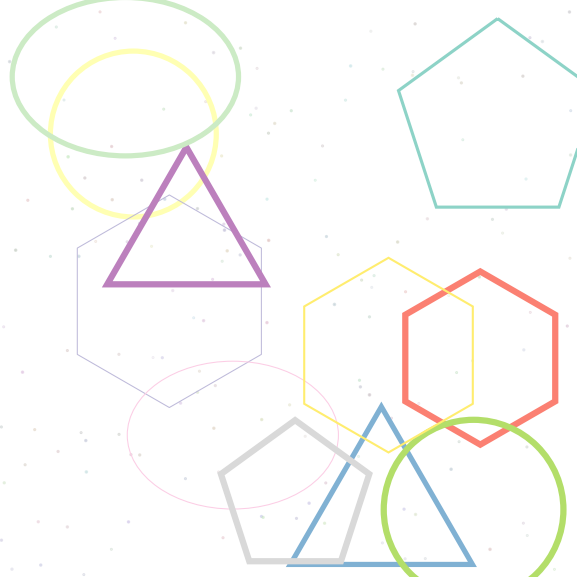[{"shape": "pentagon", "thickness": 1.5, "radius": 0.9, "center": [0.862, 0.786]}, {"shape": "circle", "thickness": 2.5, "radius": 0.72, "center": [0.231, 0.767]}, {"shape": "hexagon", "thickness": 0.5, "radius": 0.92, "center": [0.293, 0.477]}, {"shape": "hexagon", "thickness": 3, "radius": 0.75, "center": [0.832, 0.379]}, {"shape": "triangle", "thickness": 2.5, "radius": 0.91, "center": [0.66, 0.113]}, {"shape": "circle", "thickness": 3, "radius": 0.78, "center": [0.82, 0.117]}, {"shape": "oval", "thickness": 0.5, "radius": 0.91, "center": [0.403, 0.246]}, {"shape": "pentagon", "thickness": 3, "radius": 0.68, "center": [0.511, 0.137]}, {"shape": "triangle", "thickness": 3, "radius": 0.79, "center": [0.323, 0.586]}, {"shape": "oval", "thickness": 2.5, "radius": 0.98, "center": [0.217, 0.866]}, {"shape": "hexagon", "thickness": 1, "radius": 0.84, "center": [0.673, 0.384]}]